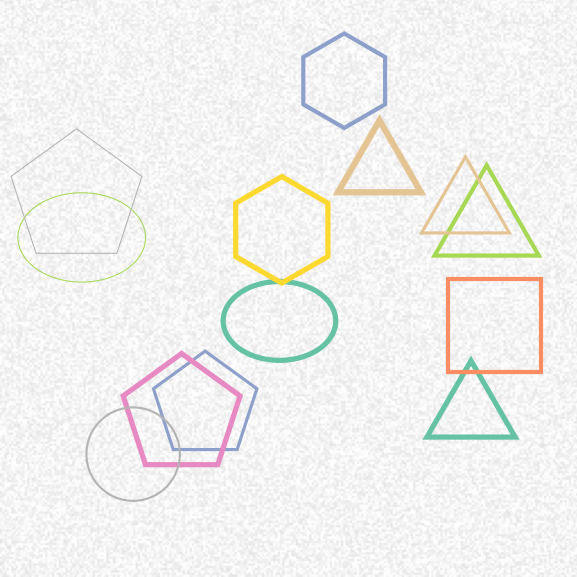[{"shape": "oval", "thickness": 2.5, "radius": 0.49, "center": [0.484, 0.443]}, {"shape": "triangle", "thickness": 2.5, "radius": 0.44, "center": [0.816, 0.286]}, {"shape": "square", "thickness": 2, "radius": 0.4, "center": [0.856, 0.435]}, {"shape": "hexagon", "thickness": 2, "radius": 0.41, "center": [0.596, 0.859]}, {"shape": "pentagon", "thickness": 1.5, "radius": 0.47, "center": [0.355, 0.297]}, {"shape": "pentagon", "thickness": 2.5, "radius": 0.53, "center": [0.314, 0.281]}, {"shape": "triangle", "thickness": 2, "radius": 0.52, "center": [0.843, 0.609]}, {"shape": "oval", "thickness": 0.5, "radius": 0.55, "center": [0.141, 0.588]}, {"shape": "hexagon", "thickness": 2.5, "radius": 0.46, "center": [0.488, 0.601]}, {"shape": "triangle", "thickness": 1.5, "radius": 0.44, "center": [0.806, 0.64]}, {"shape": "triangle", "thickness": 3, "radius": 0.41, "center": [0.657, 0.708]}, {"shape": "circle", "thickness": 1, "radius": 0.4, "center": [0.231, 0.213]}, {"shape": "pentagon", "thickness": 0.5, "radius": 0.6, "center": [0.132, 0.657]}]